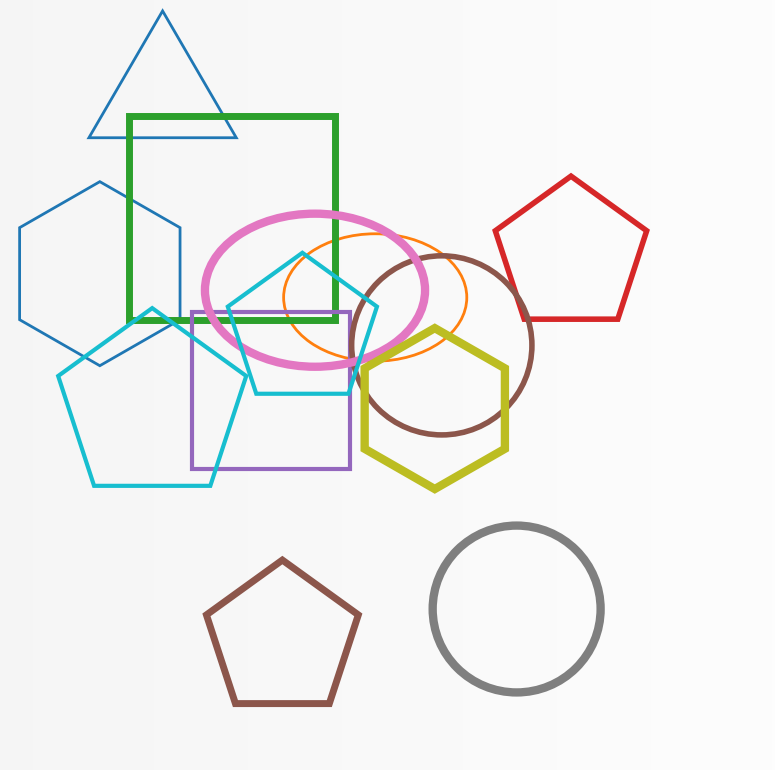[{"shape": "triangle", "thickness": 1, "radius": 0.55, "center": [0.21, 0.876]}, {"shape": "hexagon", "thickness": 1, "radius": 0.6, "center": [0.129, 0.645]}, {"shape": "oval", "thickness": 1, "radius": 0.59, "center": [0.484, 0.614]}, {"shape": "square", "thickness": 2.5, "radius": 0.66, "center": [0.299, 0.717]}, {"shape": "pentagon", "thickness": 2, "radius": 0.51, "center": [0.737, 0.669]}, {"shape": "square", "thickness": 1.5, "radius": 0.51, "center": [0.35, 0.493]}, {"shape": "pentagon", "thickness": 2.5, "radius": 0.52, "center": [0.364, 0.17]}, {"shape": "circle", "thickness": 2, "radius": 0.58, "center": [0.57, 0.551]}, {"shape": "oval", "thickness": 3, "radius": 0.71, "center": [0.406, 0.623]}, {"shape": "circle", "thickness": 3, "radius": 0.54, "center": [0.667, 0.209]}, {"shape": "hexagon", "thickness": 3, "radius": 0.52, "center": [0.561, 0.469]}, {"shape": "pentagon", "thickness": 1.5, "radius": 0.64, "center": [0.196, 0.472]}, {"shape": "pentagon", "thickness": 1.5, "radius": 0.51, "center": [0.39, 0.57]}]